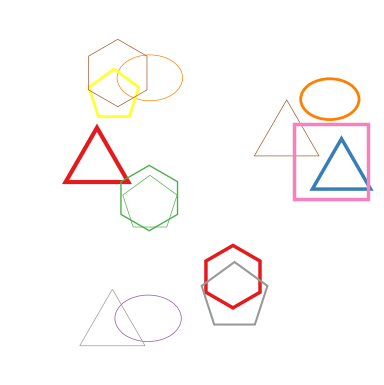[{"shape": "triangle", "thickness": 3, "radius": 0.47, "center": [0.252, 0.574]}, {"shape": "hexagon", "thickness": 2.5, "radius": 0.41, "center": [0.605, 0.281]}, {"shape": "triangle", "thickness": 2.5, "radius": 0.44, "center": [0.887, 0.553]}, {"shape": "pentagon", "thickness": 0.5, "radius": 0.37, "center": [0.39, 0.47]}, {"shape": "hexagon", "thickness": 1, "radius": 0.42, "center": [0.388, 0.486]}, {"shape": "oval", "thickness": 0.5, "radius": 0.43, "center": [0.385, 0.173]}, {"shape": "oval", "thickness": 0.5, "radius": 0.43, "center": [0.389, 0.798]}, {"shape": "oval", "thickness": 2, "radius": 0.38, "center": [0.857, 0.742]}, {"shape": "pentagon", "thickness": 2, "radius": 0.34, "center": [0.296, 0.752]}, {"shape": "triangle", "thickness": 0.5, "radius": 0.49, "center": [0.745, 0.644]}, {"shape": "hexagon", "thickness": 0.5, "radius": 0.44, "center": [0.306, 0.81]}, {"shape": "square", "thickness": 2.5, "radius": 0.48, "center": [0.86, 0.581]}, {"shape": "pentagon", "thickness": 1.5, "radius": 0.45, "center": [0.609, 0.23]}, {"shape": "triangle", "thickness": 0.5, "radius": 0.49, "center": [0.292, 0.151]}]